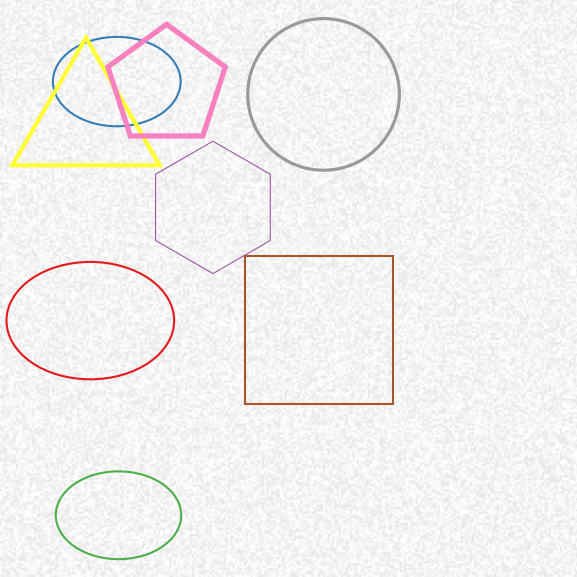[{"shape": "oval", "thickness": 1, "radius": 0.73, "center": [0.156, 0.444]}, {"shape": "oval", "thickness": 1, "radius": 0.55, "center": [0.202, 0.858]}, {"shape": "oval", "thickness": 1, "radius": 0.54, "center": [0.205, 0.107]}, {"shape": "hexagon", "thickness": 0.5, "radius": 0.57, "center": [0.369, 0.64]}, {"shape": "triangle", "thickness": 2, "radius": 0.74, "center": [0.149, 0.787]}, {"shape": "square", "thickness": 1, "radius": 0.64, "center": [0.553, 0.428]}, {"shape": "pentagon", "thickness": 2.5, "radius": 0.53, "center": [0.288, 0.85]}, {"shape": "circle", "thickness": 1.5, "radius": 0.66, "center": [0.56, 0.836]}]